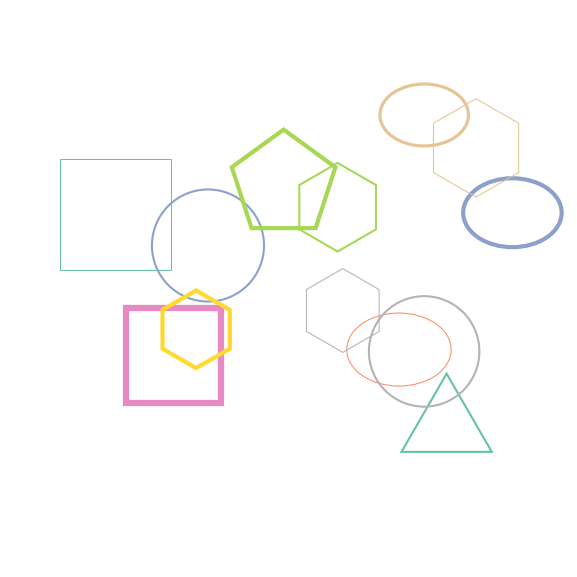[{"shape": "triangle", "thickness": 1, "radius": 0.45, "center": [0.773, 0.262]}, {"shape": "square", "thickness": 0.5, "radius": 0.48, "center": [0.2, 0.628]}, {"shape": "oval", "thickness": 0.5, "radius": 0.45, "center": [0.691, 0.394]}, {"shape": "oval", "thickness": 2, "radius": 0.43, "center": [0.887, 0.631]}, {"shape": "circle", "thickness": 1, "radius": 0.49, "center": [0.36, 0.574]}, {"shape": "square", "thickness": 3, "radius": 0.41, "center": [0.3, 0.384]}, {"shape": "hexagon", "thickness": 1, "radius": 0.38, "center": [0.585, 0.64]}, {"shape": "pentagon", "thickness": 2, "radius": 0.47, "center": [0.491, 0.68]}, {"shape": "hexagon", "thickness": 2, "radius": 0.34, "center": [0.34, 0.429]}, {"shape": "hexagon", "thickness": 0.5, "radius": 0.43, "center": [0.824, 0.743]}, {"shape": "oval", "thickness": 1.5, "radius": 0.38, "center": [0.735, 0.8]}, {"shape": "circle", "thickness": 1, "radius": 0.48, "center": [0.734, 0.391]}, {"shape": "hexagon", "thickness": 0.5, "radius": 0.36, "center": [0.594, 0.461]}]